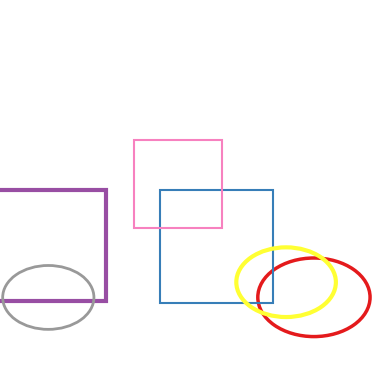[{"shape": "oval", "thickness": 2.5, "radius": 0.73, "center": [0.815, 0.228]}, {"shape": "square", "thickness": 1.5, "radius": 0.74, "center": [0.563, 0.359]}, {"shape": "square", "thickness": 3, "radius": 0.72, "center": [0.131, 0.362]}, {"shape": "oval", "thickness": 3, "radius": 0.65, "center": [0.743, 0.267]}, {"shape": "square", "thickness": 1.5, "radius": 0.57, "center": [0.463, 0.522]}, {"shape": "oval", "thickness": 2, "radius": 0.59, "center": [0.125, 0.227]}]